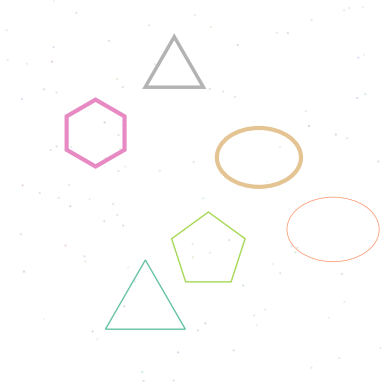[{"shape": "triangle", "thickness": 1, "radius": 0.6, "center": [0.378, 0.205]}, {"shape": "oval", "thickness": 0.5, "radius": 0.6, "center": [0.865, 0.404]}, {"shape": "hexagon", "thickness": 3, "radius": 0.43, "center": [0.248, 0.654]}, {"shape": "pentagon", "thickness": 1, "radius": 0.5, "center": [0.541, 0.349]}, {"shape": "oval", "thickness": 3, "radius": 0.55, "center": [0.673, 0.591]}, {"shape": "triangle", "thickness": 2.5, "radius": 0.44, "center": [0.453, 0.817]}]